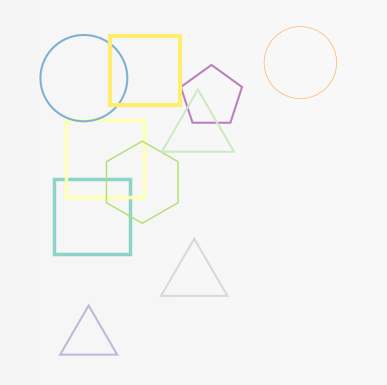[{"shape": "square", "thickness": 2.5, "radius": 0.49, "center": [0.237, 0.437]}, {"shape": "square", "thickness": 2.5, "radius": 0.5, "center": [0.271, 0.588]}, {"shape": "triangle", "thickness": 1.5, "radius": 0.43, "center": [0.229, 0.121]}, {"shape": "circle", "thickness": 1.5, "radius": 0.56, "center": [0.216, 0.797]}, {"shape": "circle", "thickness": 0.5, "radius": 0.47, "center": [0.775, 0.837]}, {"shape": "hexagon", "thickness": 1, "radius": 0.53, "center": [0.367, 0.527]}, {"shape": "triangle", "thickness": 1.5, "radius": 0.49, "center": [0.501, 0.281]}, {"shape": "pentagon", "thickness": 1.5, "radius": 0.42, "center": [0.546, 0.748]}, {"shape": "triangle", "thickness": 1.5, "radius": 0.54, "center": [0.511, 0.66]}, {"shape": "square", "thickness": 3, "radius": 0.45, "center": [0.373, 0.817]}]